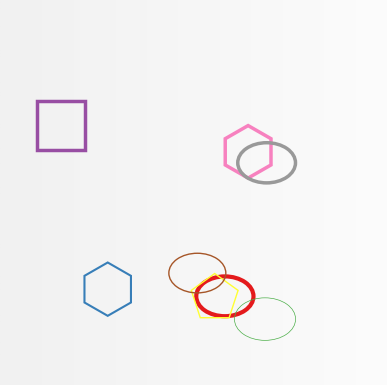[{"shape": "oval", "thickness": 3, "radius": 0.37, "center": [0.58, 0.23]}, {"shape": "hexagon", "thickness": 1.5, "radius": 0.35, "center": [0.278, 0.249]}, {"shape": "oval", "thickness": 0.5, "radius": 0.39, "center": [0.684, 0.171]}, {"shape": "square", "thickness": 2.5, "radius": 0.31, "center": [0.157, 0.674]}, {"shape": "pentagon", "thickness": 1, "radius": 0.32, "center": [0.554, 0.226]}, {"shape": "oval", "thickness": 1, "radius": 0.37, "center": [0.509, 0.291]}, {"shape": "hexagon", "thickness": 2.5, "radius": 0.34, "center": [0.64, 0.606]}, {"shape": "oval", "thickness": 2.5, "radius": 0.37, "center": [0.688, 0.577]}]